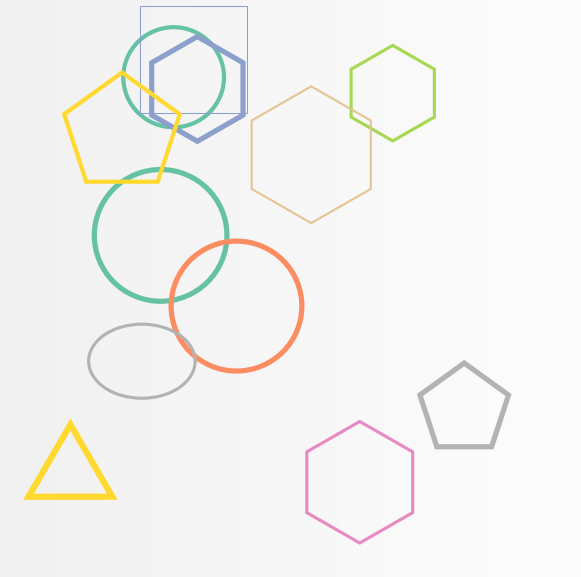[{"shape": "circle", "thickness": 2, "radius": 0.43, "center": [0.299, 0.865]}, {"shape": "circle", "thickness": 2.5, "radius": 0.57, "center": [0.276, 0.592]}, {"shape": "circle", "thickness": 2.5, "radius": 0.56, "center": [0.407, 0.469]}, {"shape": "square", "thickness": 0.5, "radius": 0.46, "center": [0.333, 0.896]}, {"shape": "hexagon", "thickness": 2.5, "radius": 0.45, "center": [0.34, 0.845]}, {"shape": "hexagon", "thickness": 1.5, "radius": 0.53, "center": [0.619, 0.164]}, {"shape": "hexagon", "thickness": 1.5, "radius": 0.41, "center": [0.676, 0.838]}, {"shape": "triangle", "thickness": 3, "radius": 0.42, "center": [0.121, 0.181]}, {"shape": "pentagon", "thickness": 2, "radius": 0.52, "center": [0.21, 0.769]}, {"shape": "hexagon", "thickness": 1, "radius": 0.59, "center": [0.535, 0.731]}, {"shape": "pentagon", "thickness": 2.5, "radius": 0.4, "center": [0.799, 0.29]}, {"shape": "oval", "thickness": 1.5, "radius": 0.46, "center": [0.244, 0.374]}]